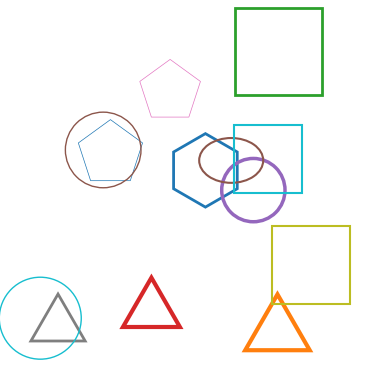[{"shape": "pentagon", "thickness": 0.5, "radius": 0.44, "center": [0.287, 0.602]}, {"shape": "hexagon", "thickness": 2, "radius": 0.48, "center": [0.534, 0.557]}, {"shape": "triangle", "thickness": 3, "radius": 0.48, "center": [0.721, 0.139]}, {"shape": "square", "thickness": 2, "radius": 0.56, "center": [0.723, 0.866]}, {"shape": "triangle", "thickness": 3, "radius": 0.43, "center": [0.393, 0.193]}, {"shape": "circle", "thickness": 2.5, "radius": 0.41, "center": [0.658, 0.506]}, {"shape": "circle", "thickness": 1, "radius": 0.49, "center": [0.268, 0.611]}, {"shape": "oval", "thickness": 1.5, "radius": 0.42, "center": [0.601, 0.583]}, {"shape": "pentagon", "thickness": 0.5, "radius": 0.41, "center": [0.442, 0.763]}, {"shape": "triangle", "thickness": 2, "radius": 0.41, "center": [0.151, 0.155]}, {"shape": "square", "thickness": 1.5, "radius": 0.5, "center": [0.808, 0.312]}, {"shape": "circle", "thickness": 1, "radius": 0.53, "center": [0.105, 0.174]}, {"shape": "square", "thickness": 1.5, "radius": 0.44, "center": [0.696, 0.587]}]